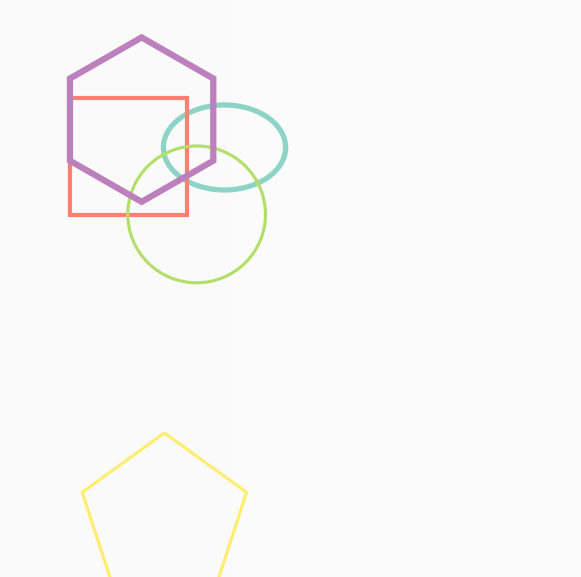[{"shape": "oval", "thickness": 2.5, "radius": 0.53, "center": [0.386, 0.744]}, {"shape": "square", "thickness": 2, "radius": 0.5, "center": [0.221, 0.728]}, {"shape": "circle", "thickness": 1.5, "radius": 0.59, "center": [0.338, 0.628]}, {"shape": "hexagon", "thickness": 3, "radius": 0.71, "center": [0.244, 0.792]}, {"shape": "pentagon", "thickness": 1.5, "radius": 0.74, "center": [0.283, 0.101]}]